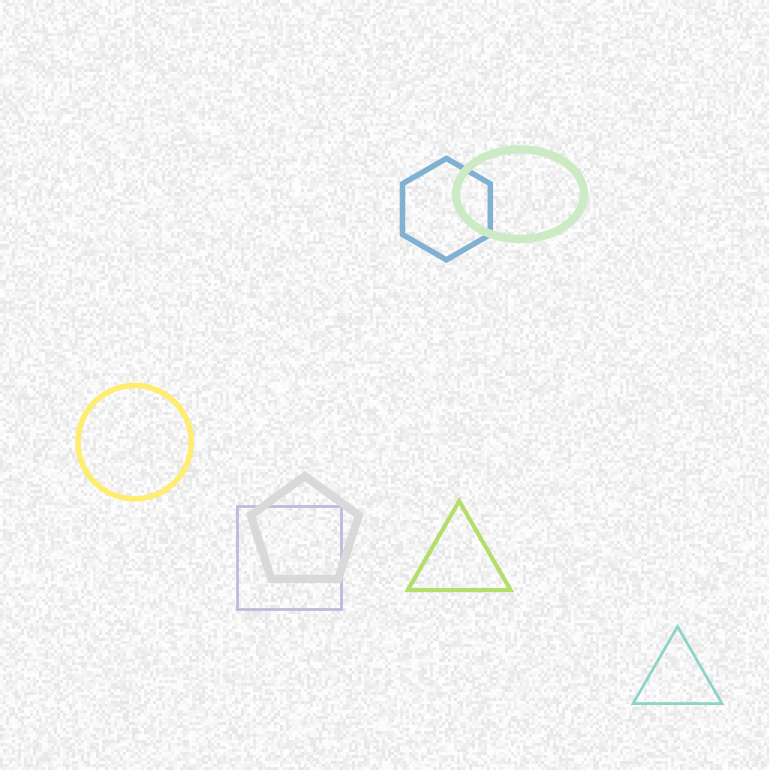[{"shape": "triangle", "thickness": 1, "radius": 0.33, "center": [0.88, 0.12]}, {"shape": "square", "thickness": 1, "radius": 0.34, "center": [0.375, 0.276]}, {"shape": "hexagon", "thickness": 2, "radius": 0.33, "center": [0.58, 0.728]}, {"shape": "triangle", "thickness": 1.5, "radius": 0.39, "center": [0.596, 0.272]}, {"shape": "pentagon", "thickness": 3, "radius": 0.37, "center": [0.396, 0.308]}, {"shape": "oval", "thickness": 3, "radius": 0.42, "center": [0.675, 0.748]}, {"shape": "circle", "thickness": 2, "radius": 0.37, "center": [0.175, 0.426]}]